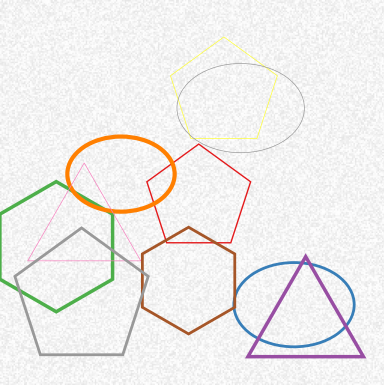[{"shape": "pentagon", "thickness": 1, "radius": 0.71, "center": [0.516, 0.484]}, {"shape": "oval", "thickness": 2, "radius": 0.78, "center": [0.764, 0.209]}, {"shape": "hexagon", "thickness": 2.5, "radius": 0.84, "center": [0.146, 0.359]}, {"shape": "triangle", "thickness": 2.5, "radius": 0.87, "center": [0.794, 0.16]}, {"shape": "oval", "thickness": 3, "radius": 0.7, "center": [0.314, 0.548]}, {"shape": "pentagon", "thickness": 0.5, "radius": 0.73, "center": [0.582, 0.758]}, {"shape": "hexagon", "thickness": 2, "radius": 0.69, "center": [0.49, 0.271]}, {"shape": "triangle", "thickness": 0.5, "radius": 0.85, "center": [0.219, 0.407]}, {"shape": "oval", "thickness": 0.5, "radius": 0.83, "center": [0.625, 0.719]}, {"shape": "pentagon", "thickness": 2, "radius": 0.91, "center": [0.212, 0.226]}]